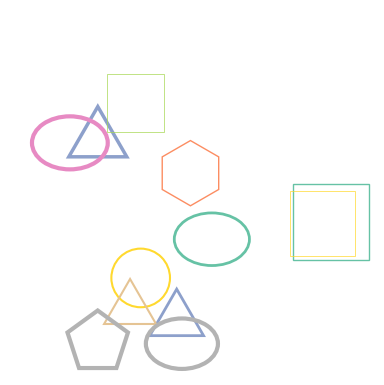[{"shape": "square", "thickness": 1, "radius": 0.49, "center": [0.859, 0.424]}, {"shape": "oval", "thickness": 2, "radius": 0.49, "center": [0.55, 0.379]}, {"shape": "hexagon", "thickness": 1, "radius": 0.42, "center": [0.495, 0.55]}, {"shape": "triangle", "thickness": 2.5, "radius": 0.43, "center": [0.254, 0.636]}, {"shape": "triangle", "thickness": 2, "radius": 0.4, "center": [0.459, 0.168]}, {"shape": "oval", "thickness": 3, "radius": 0.49, "center": [0.181, 0.629]}, {"shape": "square", "thickness": 0.5, "radius": 0.37, "center": [0.352, 0.733]}, {"shape": "square", "thickness": 0.5, "radius": 0.42, "center": [0.837, 0.419]}, {"shape": "circle", "thickness": 1.5, "radius": 0.38, "center": [0.365, 0.278]}, {"shape": "triangle", "thickness": 1.5, "radius": 0.39, "center": [0.338, 0.197]}, {"shape": "oval", "thickness": 3, "radius": 0.47, "center": [0.472, 0.107]}, {"shape": "pentagon", "thickness": 3, "radius": 0.41, "center": [0.254, 0.111]}]